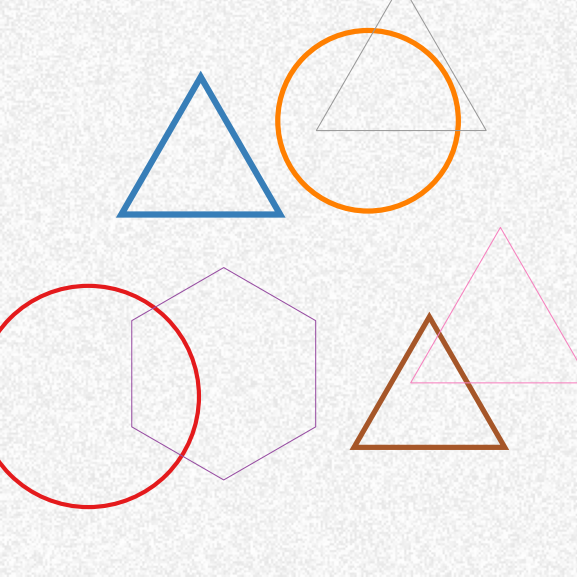[{"shape": "circle", "thickness": 2, "radius": 0.96, "center": [0.153, 0.313]}, {"shape": "triangle", "thickness": 3, "radius": 0.79, "center": [0.348, 0.707]}, {"shape": "hexagon", "thickness": 0.5, "radius": 0.92, "center": [0.387, 0.352]}, {"shape": "circle", "thickness": 2.5, "radius": 0.78, "center": [0.637, 0.79]}, {"shape": "triangle", "thickness": 2.5, "radius": 0.75, "center": [0.743, 0.3]}, {"shape": "triangle", "thickness": 0.5, "radius": 0.9, "center": [0.866, 0.426]}, {"shape": "triangle", "thickness": 0.5, "radius": 0.85, "center": [0.695, 0.858]}]